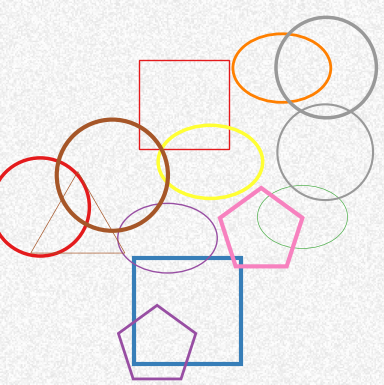[{"shape": "square", "thickness": 1, "radius": 0.58, "center": [0.479, 0.729]}, {"shape": "circle", "thickness": 2.5, "radius": 0.64, "center": [0.105, 0.462]}, {"shape": "square", "thickness": 3, "radius": 0.69, "center": [0.487, 0.192]}, {"shape": "oval", "thickness": 0.5, "radius": 0.59, "center": [0.786, 0.437]}, {"shape": "pentagon", "thickness": 2, "radius": 0.53, "center": [0.408, 0.101]}, {"shape": "oval", "thickness": 1, "radius": 0.65, "center": [0.435, 0.381]}, {"shape": "oval", "thickness": 2, "radius": 0.64, "center": [0.732, 0.823]}, {"shape": "oval", "thickness": 2.5, "radius": 0.68, "center": [0.547, 0.58]}, {"shape": "circle", "thickness": 3, "radius": 0.72, "center": [0.292, 0.545]}, {"shape": "triangle", "thickness": 0.5, "radius": 0.71, "center": [0.202, 0.413]}, {"shape": "pentagon", "thickness": 3, "radius": 0.56, "center": [0.678, 0.399]}, {"shape": "circle", "thickness": 2.5, "radius": 0.65, "center": [0.847, 0.824]}, {"shape": "circle", "thickness": 1.5, "radius": 0.62, "center": [0.845, 0.605]}]